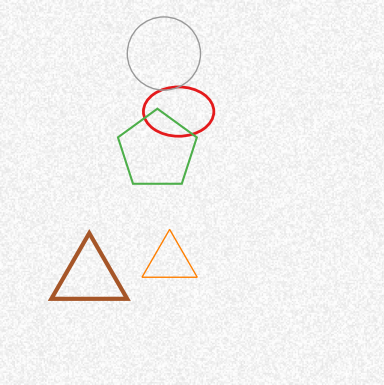[{"shape": "oval", "thickness": 2, "radius": 0.46, "center": [0.464, 0.71]}, {"shape": "pentagon", "thickness": 1.5, "radius": 0.54, "center": [0.409, 0.61]}, {"shape": "triangle", "thickness": 1, "radius": 0.41, "center": [0.441, 0.321]}, {"shape": "triangle", "thickness": 3, "radius": 0.57, "center": [0.232, 0.281]}, {"shape": "circle", "thickness": 1, "radius": 0.48, "center": [0.426, 0.861]}]